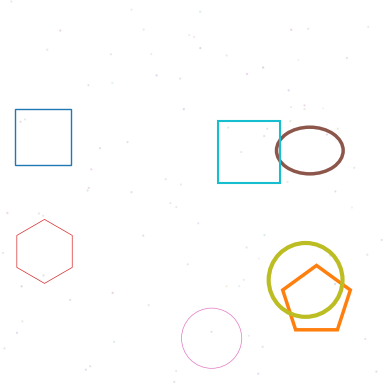[{"shape": "square", "thickness": 1, "radius": 0.37, "center": [0.111, 0.644]}, {"shape": "pentagon", "thickness": 2.5, "radius": 0.46, "center": [0.822, 0.218]}, {"shape": "hexagon", "thickness": 0.5, "radius": 0.42, "center": [0.116, 0.347]}, {"shape": "oval", "thickness": 2.5, "radius": 0.43, "center": [0.805, 0.609]}, {"shape": "circle", "thickness": 0.5, "radius": 0.39, "center": [0.55, 0.121]}, {"shape": "circle", "thickness": 3, "radius": 0.48, "center": [0.794, 0.273]}, {"shape": "square", "thickness": 1.5, "radius": 0.4, "center": [0.648, 0.605]}]